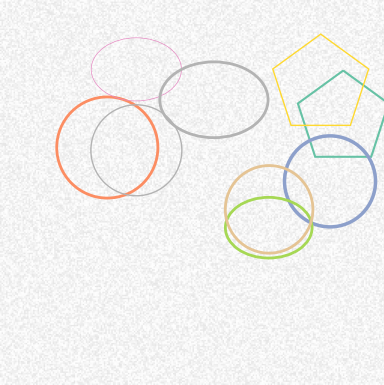[{"shape": "pentagon", "thickness": 1.5, "radius": 0.62, "center": [0.891, 0.693]}, {"shape": "circle", "thickness": 2, "radius": 0.66, "center": [0.279, 0.617]}, {"shape": "circle", "thickness": 2.5, "radius": 0.59, "center": [0.857, 0.529]}, {"shape": "oval", "thickness": 0.5, "radius": 0.59, "center": [0.354, 0.82]}, {"shape": "oval", "thickness": 2, "radius": 0.56, "center": [0.698, 0.409]}, {"shape": "pentagon", "thickness": 1, "radius": 0.65, "center": [0.833, 0.78]}, {"shape": "circle", "thickness": 2, "radius": 0.57, "center": [0.699, 0.456]}, {"shape": "oval", "thickness": 2, "radius": 0.7, "center": [0.556, 0.741]}, {"shape": "circle", "thickness": 1, "radius": 0.59, "center": [0.354, 0.61]}]